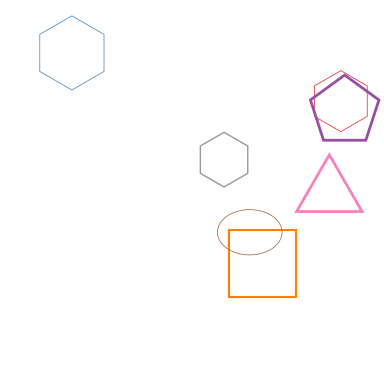[{"shape": "hexagon", "thickness": 0.5, "radius": 0.4, "center": [0.885, 0.737]}, {"shape": "hexagon", "thickness": 0.5, "radius": 0.48, "center": [0.187, 0.863]}, {"shape": "pentagon", "thickness": 2, "radius": 0.47, "center": [0.895, 0.711]}, {"shape": "square", "thickness": 1.5, "radius": 0.43, "center": [0.682, 0.315]}, {"shape": "oval", "thickness": 0.5, "radius": 0.42, "center": [0.649, 0.397]}, {"shape": "triangle", "thickness": 2, "radius": 0.49, "center": [0.855, 0.5]}, {"shape": "hexagon", "thickness": 1, "radius": 0.36, "center": [0.582, 0.585]}]